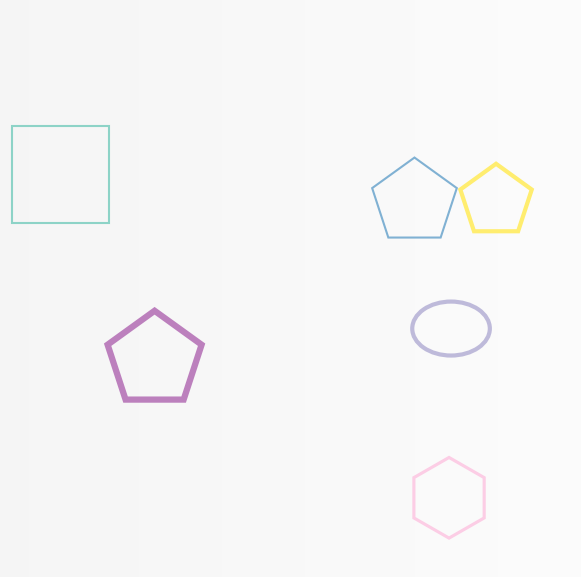[{"shape": "square", "thickness": 1, "radius": 0.42, "center": [0.104, 0.697]}, {"shape": "oval", "thickness": 2, "radius": 0.33, "center": [0.776, 0.43]}, {"shape": "pentagon", "thickness": 1, "radius": 0.38, "center": [0.713, 0.65]}, {"shape": "hexagon", "thickness": 1.5, "radius": 0.35, "center": [0.773, 0.137]}, {"shape": "pentagon", "thickness": 3, "radius": 0.43, "center": [0.266, 0.376]}, {"shape": "pentagon", "thickness": 2, "radius": 0.32, "center": [0.853, 0.651]}]